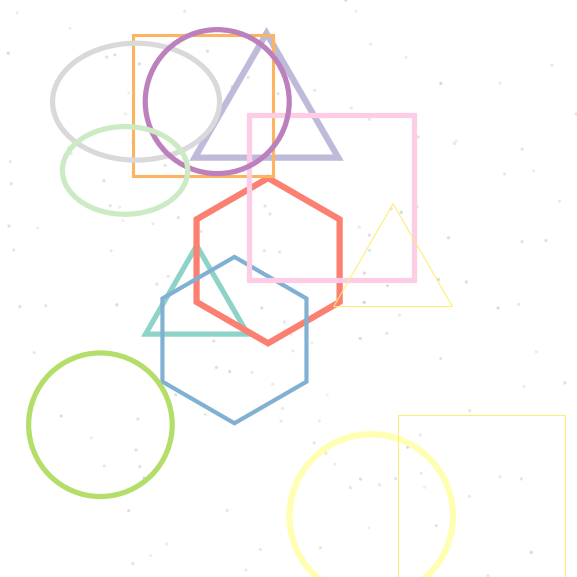[{"shape": "triangle", "thickness": 2.5, "radius": 0.51, "center": [0.341, 0.472]}, {"shape": "circle", "thickness": 3, "radius": 0.71, "center": [0.643, 0.106]}, {"shape": "triangle", "thickness": 3, "radius": 0.72, "center": [0.461, 0.798]}, {"shape": "hexagon", "thickness": 3, "radius": 0.72, "center": [0.464, 0.548]}, {"shape": "hexagon", "thickness": 2, "radius": 0.72, "center": [0.406, 0.41]}, {"shape": "square", "thickness": 1.5, "radius": 0.61, "center": [0.351, 0.816]}, {"shape": "circle", "thickness": 2.5, "radius": 0.62, "center": [0.174, 0.264]}, {"shape": "square", "thickness": 2.5, "radius": 0.71, "center": [0.574, 0.657]}, {"shape": "oval", "thickness": 2.5, "radius": 0.72, "center": [0.236, 0.823]}, {"shape": "circle", "thickness": 2.5, "radius": 0.62, "center": [0.376, 0.823]}, {"shape": "oval", "thickness": 2.5, "radius": 0.54, "center": [0.217, 0.704]}, {"shape": "triangle", "thickness": 0.5, "radius": 0.59, "center": [0.681, 0.528]}, {"shape": "square", "thickness": 0.5, "radius": 0.73, "center": [0.834, 0.136]}]